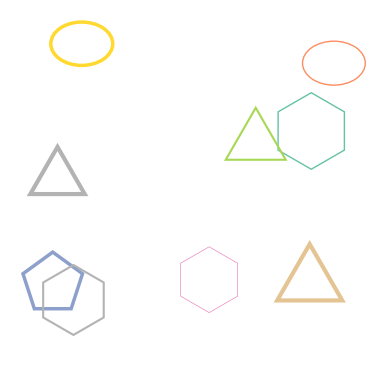[{"shape": "hexagon", "thickness": 1, "radius": 0.5, "center": [0.808, 0.66]}, {"shape": "oval", "thickness": 1, "radius": 0.41, "center": [0.867, 0.836]}, {"shape": "pentagon", "thickness": 2.5, "radius": 0.41, "center": [0.137, 0.264]}, {"shape": "hexagon", "thickness": 0.5, "radius": 0.43, "center": [0.543, 0.274]}, {"shape": "triangle", "thickness": 1.5, "radius": 0.45, "center": [0.664, 0.63]}, {"shape": "oval", "thickness": 2.5, "radius": 0.4, "center": [0.212, 0.886]}, {"shape": "triangle", "thickness": 3, "radius": 0.49, "center": [0.804, 0.268]}, {"shape": "triangle", "thickness": 3, "radius": 0.41, "center": [0.149, 0.537]}, {"shape": "hexagon", "thickness": 1.5, "radius": 0.45, "center": [0.191, 0.221]}]